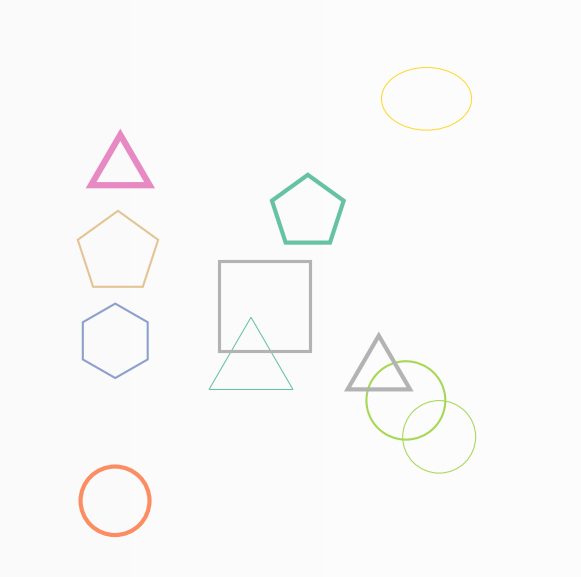[{"shape": "pentagon", "thickness": 2, "radius": 0.32, "center": [0.53, 0.632]}, {"shape": "triangle", "thickness": 0.5, "radius": 0.42, "center": [0.432, 0.366]}, {"shape": "circle", "thickness": 2, "radius": 0.3, "center": [0.198, 0.132]}, {"shape": "hexagon", "thickness": 1, "radius": 0.32, "center": [0.198, 0.409]}, {"shape": "triangle", "thickness": 3, "radius": 0.29, "center": [0.207, 0.708]}, {"shape": "circle", "thickness": 0.5, "radius": 0.31, "center": [0.756, 0.243]}, {"shape": "circle", "thickness": 1, "radius": 0.34, "center": [0.698, 0.306]}, {"shape": "oval", "thickness": 0.5, "radius": 0.39, "center": [0.734, 0.828]}, {"shape": "pentagon", "thickness": 1, "radius": 0.36, "center": [0.203, 0.561]}, {"shape": "square", "thickness": 1.5, "radius": 0.39, "center": [0.455, 0.469]}, {"shape": "triangle", "thickness": 2, "radius": 0.31, "center": [0.652, 0.356]}]